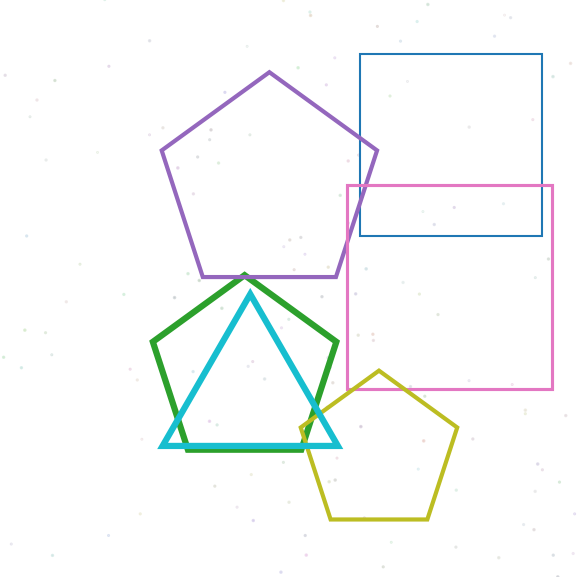[{"shape": "square", "thickness": 1, "radius": 0.79, "center": [0.781, 0.749]}, {"shape": "pentagon", "thickness": 3, "radius": 0.84, "center": [0.424, 0.356]}, {"shape": "pentagon", "thickness": 2, "radius": 0.98, "center": [0.466, 0.678]}, {"shape": "square", "thickness": 1.5, "radius": 0.88, "center": [0.778, 0.503]}, {"shape": "pentagon", "thickness": 2, "radius": 0.71, "center": [0.656, 0.215]}, {"shape": "triangle", "thickness": 3, "radius": 0.88, "center": [0.433, 0.315]}]